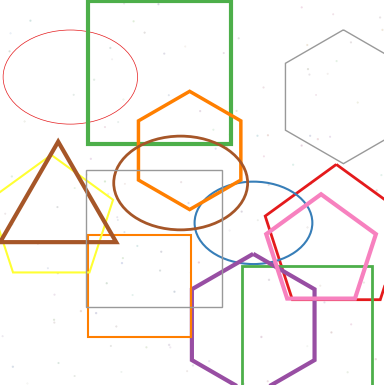[{"shape": "oval", "thickness": 0.5, "radius": 0.87, "center": [0.183, 0.8]}, {"shape": "pentagon", "thickness": 2, "radius": 0.97, "center": [0.874, 0.379]}, {"shape": "oval", "thickness": 1.5, "radius": 0.76, "center": [0.658, 0.421]}, {"shape": "square", "thickness": 3, "radius": 0.93, "center": [0.414, 0.812]}, {"shape": "square", "thickness": 2, "radius": 0.84, "center": [0.797, 0.141]}, {"shape": "hexagon", "thickness": 3, "radius": 0.92, "center": [0.658, 0.157]}, {"shape": "square", "thickness": 1.5, "radius": 0.67, "center": [0.361, 0.257]}, {"shape": "hexagon", "thickness": 2.5, "radius": 0.77, "center": [0.493, 0.609]}, {"shape": "pentagon", "thickness": 1.5, "radius": 0.84, "center": [0.133, 0.429]}, {"shape": "oval", "thickness": 2, "radius": 0.87, "center": [0.469, 0.525]}, {"shape": "triangle", "thickness": 3, "radius": 0.87, "center": [0.151, 0.458]}, {"shape": "pentagon", "thickness": 3, "radius": 0.75, "center": [0.834, 0.346]}, {"shape": "hexagon", "thickness": 1, "radius": 0.87, "center": [0.892, 0.749]}, {"shape": "square", "thickness": 1, "radius": 0.89, "center": [0.4, 0.381]}]